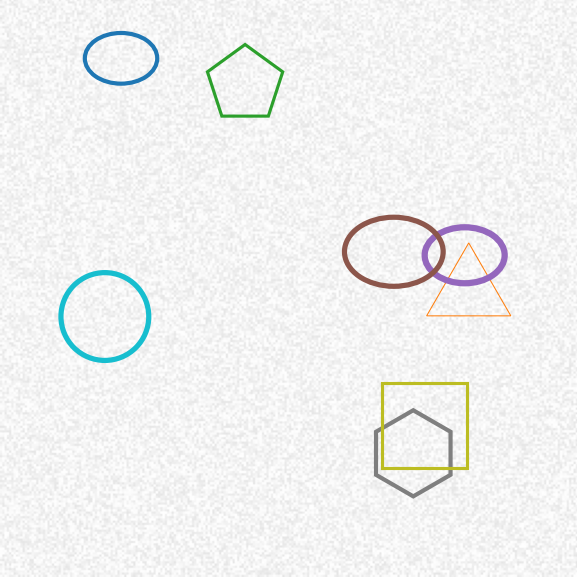[{"shape": "oval", "thickness": 2, "radius": 0.31, "center": [0.21, 0.898]}, {"shape": "triangle", "thickness": 0.5, "radius": 0.42, "center": [0.812, 0.494]}, {"shape": "pentagon", "thickness": 1.5, "radius": 0.34, "center": [0.424, 0.854]}, {"shape": "oval", "thickness": 3, "radius": 0.35, "center": [0.805, 0.557]}, {"shape": "oval", "thickness": 2.5, "radius": 0.43, "center": [0.682, 0.563]}, {"shape": "hexagon", "thickness": 2, "radius": 0.37, "center": [0.716, 0.214]}, {"shape": "square", "thickness": 1.5, "radius": 0.37, "center": [0.735, 0.262]}, {"shape": "circle", "thickness": 2.5, "radius": 0.38, "center": [0.182, 0.451]}]